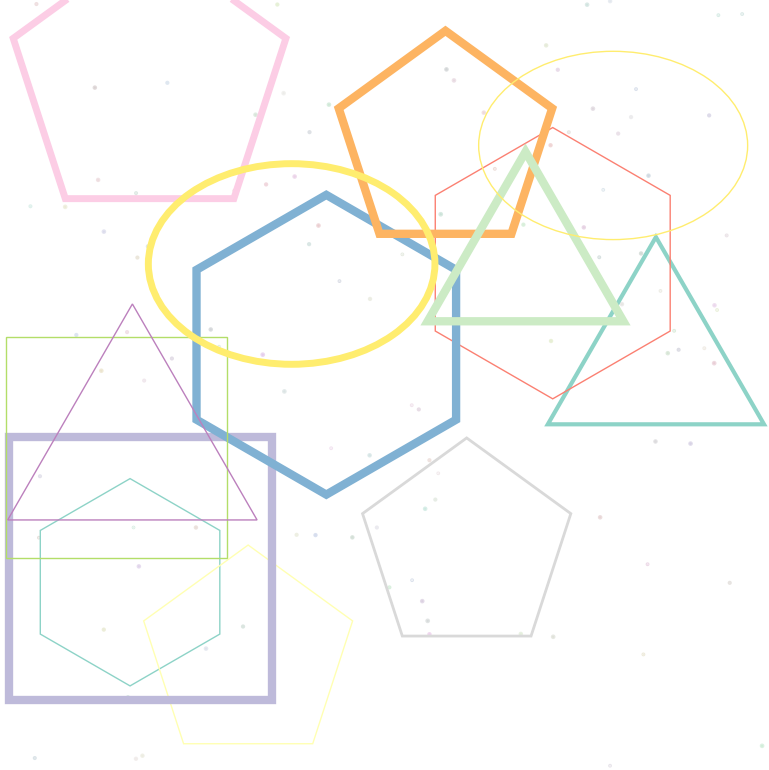[{"shape": "hexagon", "thickness": 0.5, "radius": 0.67, "center": [0.169, 0.244]}, {"shape": "triangle", "thickness": 1.5, "radius": 0.81, "center": [0.852, 0.53]}, {"shape": "pentagon", "thickness": 0.5, "radius": 0.71, "center": [0.322, 0.15]}, {"shape": "square", "thickness": 3, "radius": 0.85, "center": [0.182, 0.262]}, {"shape": "hexagon", "thickness": 0.5, "radius": 0.88, "center": [0.718, 0.658]}, {"shape": "hexagon", "thickness": 3, "radius": 0.97, "center": [0.424, 0.552]}, {"shape": "pentagon", "thickness": 3, "radius": 0.73, "center": [0.579, 0.814]}, {"shape": "square", "thickness": 0.5, "radius": 0.72, "center": [0.152, 0.418]}, {"shape": "pentagon", "thickness": 2.5, "radius": 0.93, "center": [0.194, 0.893]}, {"shape": "pentagon", "thickness": 1, "radius": 0.71, "center": [0.606, 0.289]}, {"shape": "triangle", "thickness": 0.5, "radius": 0.93, "center": [0.172, 0.418]}, {"shape": "triangle", "thickness": 3, "radius": 0.73, "center": [0.682, 0.656]}, {"shape": "oval", "thickness": 0.5, "radius": 0.87, "center": [0.796, 0.811]}, {"shape": "oval", "thickness": 2.5, "radius": 0.93, "center": [0.379, 0.657]}]